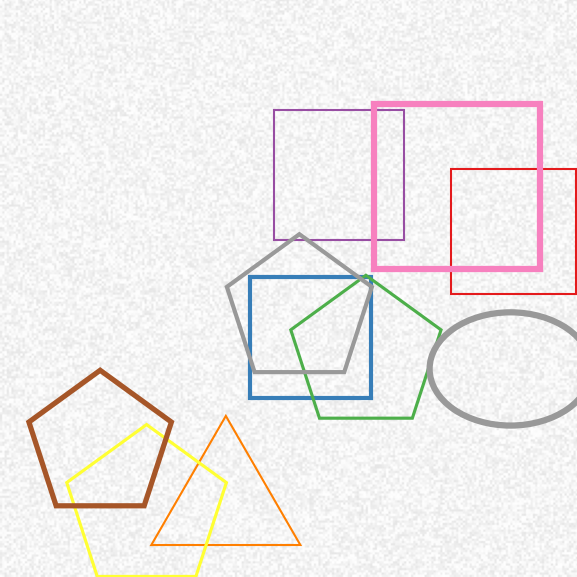[{"shape": "square", "thickness": 1, "radius": 0.54, "center": [0.889, 0.598]}, {"shape": "square", "thickness": 2, "radius": 0.52, "center": [0.538, 0.414]}, {"shape": "pentagon", "thickness": 1.5, "radius": 0.68, "center": [0.634, 0.386]}, {"shape": "square", "thickness": 1, "radius": 0.56, "center": [0.587, 0.697]}, {"shape": "triangle", "thickness": 1, "radius": 0.75, "center": [0.391, 0.13]}, {"shape": "pentagon", "thickness": 1.5, "radius": 0.73, "center": [0.254, 0.119]}, {"shape": "pentagon", "thickness": 2.5, "radius": 0.65, "center": [0.173, 0.228]}, {"shape": "square", "thickness": 3, "radius": 0.72, "center": [0.791, 0.676]}, {"shape": "pentagon", "thickness": 2, "radius": 0.66, "center": [0.518, 0.462]}, {"shape": "oval", "thickness": 3, "radius": 0.7, "center": [0.884, 0.36]}]